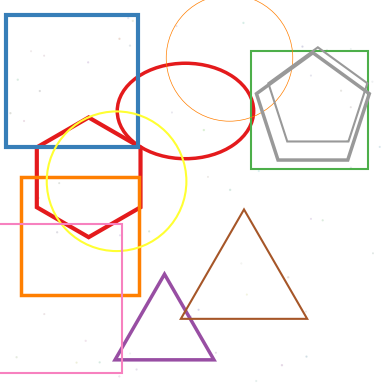[{"shape": "oval", "thickness": 2.5, "radius": 0.89, "center": [0.482, 0.712]}, {"shape": "hexagon", "thickness": 3, "radius": 0.78, "center": [0.23, 0.539]}, {"shape": "square", "thickness": 3, "radius": 0.86, "center": [0.188, 0.789]}, {"shape": "square", "thickness": 1.5, "radius": 0.76, "center": [0.804, 0.714]}, {"shape": "triangle", "thickness": 2.5, "radius": 0.74, "center": [0.427, 0.14]}, {"shape": "circle", "thickness": 0.5, "radius": 0.82, "center": [0.596, 0.849]}, {"shape": "square", "thickness": 2.5, "radius": 0.77, "center": [0.208, 0.388]}, {"shape": "circle", "thickness": 1.5, "radius": 0.91, "center": [0.303, 0.529]}, {"shape": "triangle", "thickness": 1.5, "radius": 0.95, "center": [0.634, 0.267]}, {"shape": "square", "thickness": 1.5, "radius": 0.97, "center": [0.123, 0.225]}, {"shape": "pentagon", "thickness": 1.5, "radius": 0.68, "center": [0.826, 0.742]}, {"shape": "pentagon", "thickness": 2.5, "radius": 0.77, "center": [0.813, 0.709]}]